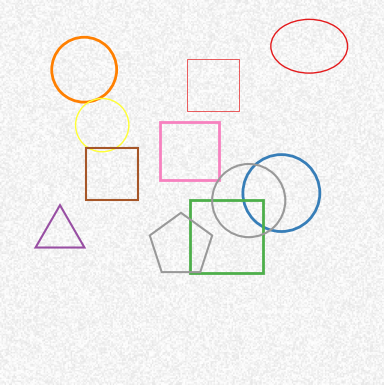[{"shape": "oval", "thickness": 1, "radius": 0.5, "center": [0.803, 0.88]}, {"shape": "square", "thickness": 0.5, "radius": 0.34, "center": [0.553, 0.78]}, {"shape": "circle", "thickness": 2, "radius": 0.5, "center": [0.731, 0.499]}, {"shape": "square", "thickness": 2, "radius": 0.47, "center": [0.588, 0.385]}, {"shape": "triangle", "thickness": 1.5, "radius": 0.37, "center": [0.156, 0.394]}, {"shape": "circle", "thickness": 2, "radius": 0.42, "center": [0.219, 0.819]}, {"shape": "circle", "thickness": 1, "radius": 0.35, "center": [0.265, 0.675]}, {"shape": "square", "thickness": 1.5, "radius": 0.34, "center": [0.291, 0.549]}, {"shape": "square", "thickness": 2, "radius": 0.38, "center": [0.492, 0.607]}, {"shape": "pentagon", "thickness": 1.5, "radius": 0.43, "center": [0.47, 0.362]}, {"shape": "circle", "thickness": 1.5, "radius": 0.48, "center": [0.646, 0.479]}]